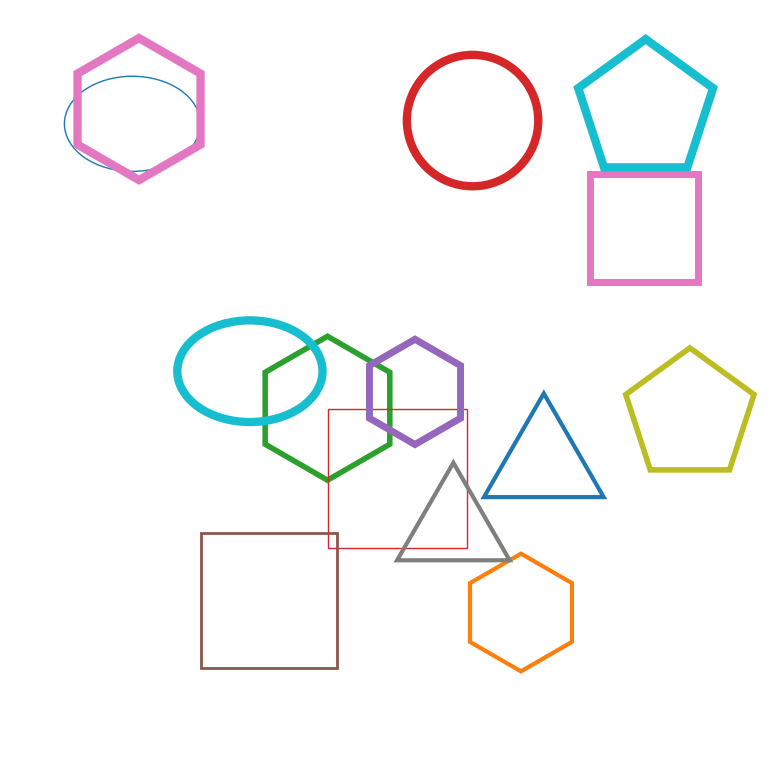[{"shape": "oval", "thickness": 0.5, "radius": 0.44, "center": [0.172, 0.839]}, {"shape": "triangle", "thickness": 1.5, "radius": 0.45, "center": [0.706, 0.399]}, {"shape": "hexagon", "thickness": 1.5, "radius": 0.38, "center": [0.677, 0.205]}, {"shape": "hexagon", "thickness": 2, "radius": 0.47, "center": [0.425, 0.47]}, {"shape": "circle", "thickness": 3, "radius": 0.43, "center": [0.614, 0.843]}, {"shape": "square", "thickness": 0.5, "radius": 0.45, "center": [0.516, 0.378]}, {"shape": "hexagon", "thickness": 2.5, "radius": 0.34, "center": [0.539, 0.491]}, {"shape": "square", "thickness": 1, "radius": 0.44, "center": [0.349, 0.22]}, {"shape": "square", "thickness": 2.5, "radius": 0.35, "center": [0.836, 0.704]}, {"shape": "hexagon", "thickness": 3, "radius": 0.46, "center": [0.181, 0.858]}, {"shape": "triangle", "thickness": 1.5, "radius": 0.42, "center": [0.589, 0.315]}, {"shape": "pentagon", "thickness": 2, "radius": 0.44, "center": [0.896, 0.461]}, {"shape": "pentagon", "thickness": 3, "radius": 0.46, "center": [0.839, 0.857]}, {"shape": "oval", "thickness": 3, "radius": 0.47, "center": [0.325, 0.518]}]